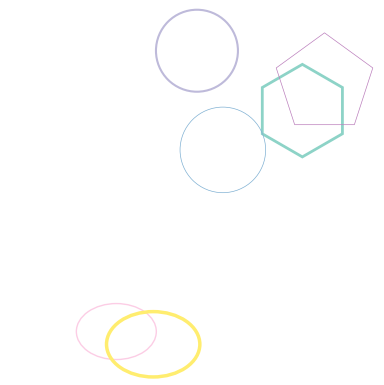[{"shape": "hexagon", "thickness": 2, "radius": 0.6, "center": [0.785, 0.713]}, {"shape": "circle", "thickness": 1.5, "radius": 0.53, "center": [0.512, 0.868]}, {"shape": "circle", "thickness": 0.5, "radius": 0.56, "center": [0.579, 0.611]}, {"shape": "oval", "thickness": 1, "radius": 0.52, "center": [0.302, 0.139]}, {"shape": "pentagon", "thickness": 0.5, "radius": 0.66, "center": [0.843, 0.783]}, {"shape": "oval", "thickness": 2.5, "radius": 0.61, "center": [0.398, 0.106]}]